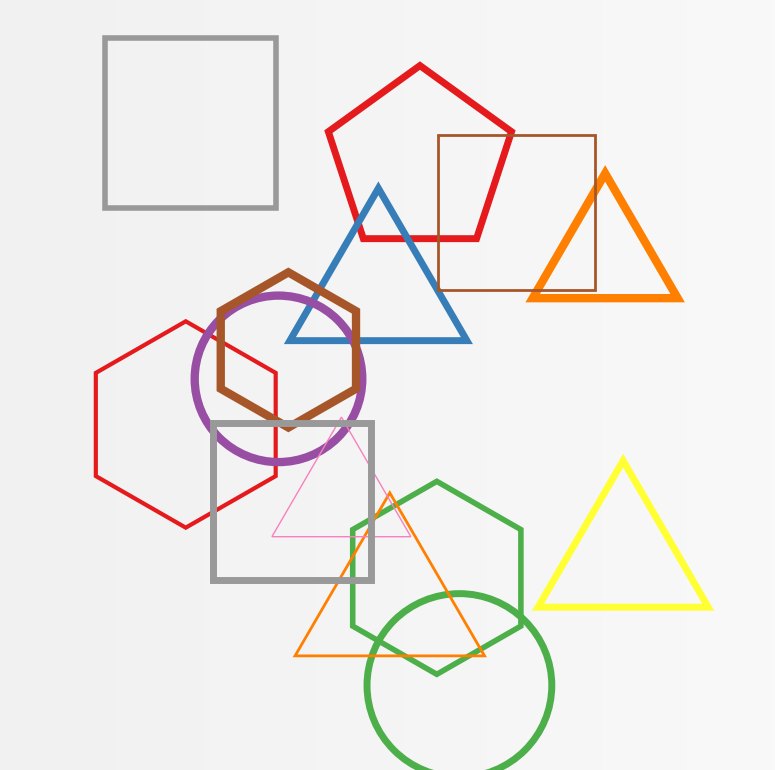[{"shape": "hexagon", "thickness": 1.5, "radius": 0.67, "center": [0.24, 0.449]}, {"shape": "pentagon", "thickness": 2.5, "radius": 0.62, "center": [0.542, 0.791]}, {"shape": "triangle", "thickness": 2.5, "radius": 0.66, "center": [0.488, 0.624]}, {"shape": "circle", "thickness": 2.5, "radius": 0.6, "center": [0.593, 0.11]}, {"shape": "hexagon", "thickness": 2, "radius": 0.63, "center": [0.564, 0.25]}, {"shape": "circle", "thickness": 3, "radius": 0.54, "center": [0.359, 0.508]}, {"shape": "triangle", "thickness": 1, "radius": 0.71, "center": [0.503, 0.219]}, {"shape": "triangle", "thickness": 3, "radius": 0.54, "center": [0.781, 0.667]}, {"shape": "triangle", "thickness": 2.5, "radius": 0.63, "center": [0.804, 0.275]}, {"shape": "square", "thickness": 1, "radius": 0.5, "center": [0.666, 0.724]}, {"shape": "hexagon", "thickness": 3, "radius": 0.5, "center": [0.372, 0.546]}, {"shape": "triangle", "thickness": 0.5, "radius": 0.52, "center": [0.441, 0.355]}, {"shape": "square", "thickness": 2.5, "radius": 0.51, "center": [0.377, 0.349]}, {"shape": "square", "thickness": 2, "radius": 0.55, "center": [0.246, 0.841]}]